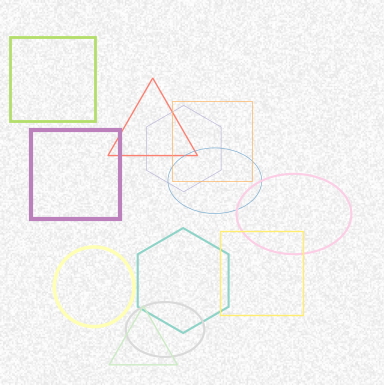[{"shape": "hexagon", "thickness": 1.5, "radius": 0.68, "center": [0.476, 0.271]}, {"shape": "circle", "thickness": 2.5, "radius": 0.52, "center": [0.245, 0.255]}, {"shape": "hexagon", "thickness": 0.5, "radius": 0.56, "center": [0.477, 0.614]}, {"shape": "triangle", "thickness": 1, "radius": 0.67, "center": [0.397, 0.663]}, {"shape": "oval", "thickness": 0.5, "radius": 0.61, "center": [0.558, 0.531]}, {"shape": "square", "thickness": 0.5, "radius": 0.52, "center": [0.55, 0.634]}, {"shape": "square", "thickness": 2, "radius": 0.55, "center": [0.136, 0.795]}, {"shape": "oval", "thickness": 1.5, "radius": 0.75, "center": [0.764, 0.444]}, {"shape": "oval", "thickness": 1.5, "radius": 0.51, "center": [0.429, 0.144]}, {"shape": "square", "thickness": 3, "radius": 0.58, "center": [0.195, 0.546]}, {"shape": "triangle", "thickness": 1, "radius": 0.51, "center": [0.372, 0.103]}, {"shape": "square", "thickness": 1, "radius": 0.54, "center": [0.679, 0.291]}]